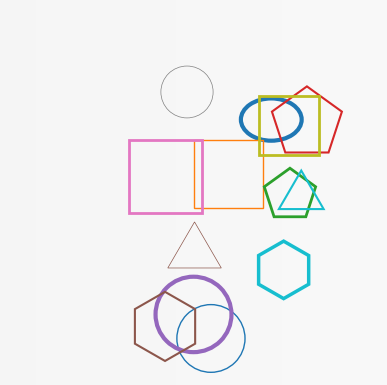[{"shape": "circle", "thickness": 1, "radius": 0.44, "center": [0.544, 0.121]}, {"shape": "oval", "thickness": 3, "radius": 0.39, "center": [0.7, 0.689]}, {"shape": "square", "thickness": 1, "radius": 0.44, "center": [0.589, 0.548]}, {"shape": "pentagon", "thickness": 2, "radius": 0.35, "center": [0.748, 0.493]}, {"shape": "pentagon", "thickness": 1.5, "radius": 0.47, "center": [0.792, 0.681]}, {"shape": "circle", "thickness": 3, "radius": 0.49, "center": [0.499, 0.183]}, {"shape": "triangle", "thickness": 0.5, "radius": 0.4, "center": [0.502, 0.344]}, {"shape": "hexagon", "thickness": 1.5, "radius": 0.45, "center": [0.426, 0.152]}, {"shape": "square", "thickness": 2, "radius": 0.47, "center": [0.426, 0.542]}, {"shape": "circle", "thickness": 0.5, "radius": 0.34, "center": [0.483, 0.761]}, {"shape": "square", "thickness": 2, "radius": 0.38, "center": [0.746, 0.674]}, {"shape": "hexagon", "thickness": 2.5, "radius": 0.37, "center": [0.732, 0.299]}, {"shape": "triangle", "thickness": 1.5, "radius": 0.33, "center": [0.777, 0.49]}]